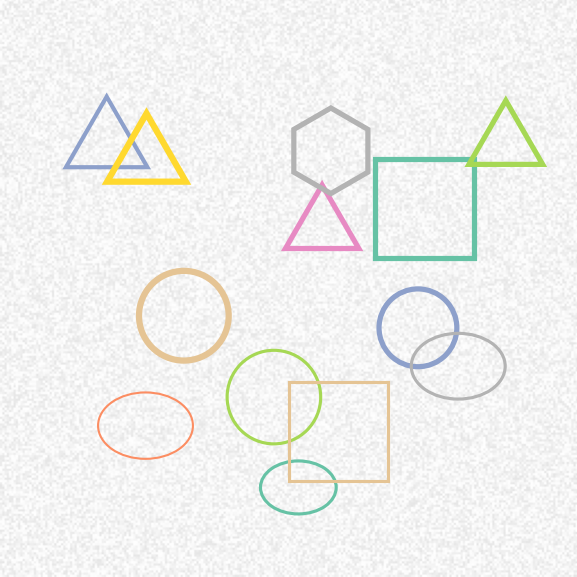[{"shape": "oval", "thickness": 1.5, "radius": 0.33, "center": [0.517, 0.155]}, {"shape": "square", "thickness": 2.5, "radius": 0.43, "center": [0.735, 0.639]}, {"shape": "oval", "thickness": 1, "radius": 0.41, "center": [0.252, 0.262]}, {"shape": "circle", "thickness": 2.5, "radius": 0.34, "center": [0.724, 0.431]}, {"shape": "triangle", "thickness": 2, "radius": 0.41, "center": [0.185, 0.75]}, {"shape": "triangle", "thickness": 2.5, "radius": 0.37, "center": [0.558, 0.605]}, {"shape": "circle", "thickness": 1.5, "radius": 0.41, "center": [0.474, 0.312]}, {"shape": "triangle", "thickness": 2.5, "radius": 0.37, "center": [0.876, 0.751]}, {"shape": "triangle", "thickness": 3, "radius": 0.39, "center": [0.254, 0.724]}, {"shape": "circle", "thickness": 3, "radius": 0.39, "center": [0.318, 0.452]}, {"shape": "square", "thickness": 1.5, "radius": 0.43, "center": [0.586, 0.252]}, {"shape": "oval", "thickness": 1.5, "radius": 0.41, "center": [0.793, 0.365]}, {"shape": "hexagon", "thickness": 2.5, "radius": 0.37, "center": [0.573, 0.738]}]